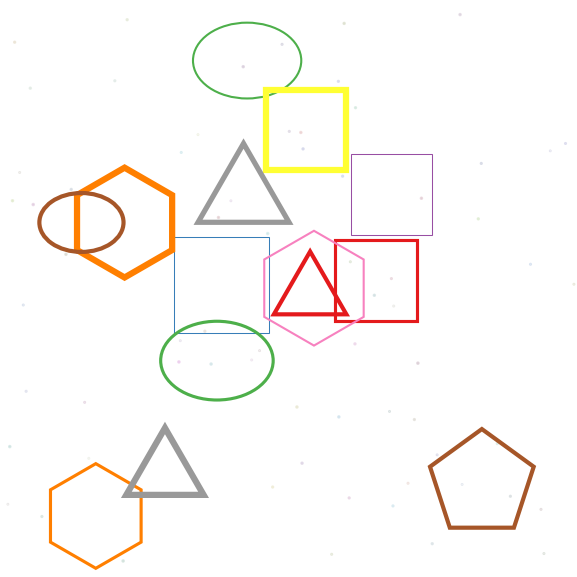[{"shape": "square", "thickness": 1.5, "radius": 0.35, "center": [0.651, 0.514]}, {"shape": "triangle", "thickness": 2, "radius": 0.36, "center": [0.537, 0.491]}, {"shape": "square", "thickness": 0.5, "radius": 0.41, "center": [0.384, 0.505]}, {"shape": "oval", "thickness": 1, "radius": 0.47, "center": [0.428, 0.894]}, {"shape": "oval", "thickness": 1.5, "radius": 0.49, "center": [0.376, 0.375]}, {"shape": "square", "thickness": 0.5, "radius": 0.35, "center": [0.677, 0.662]}, {"shape": "hexagon", "thickness": 3, "radius": 0.48, "center": [0.216, 0.614]}, {"shape": "hexagon", "thickness": 1.5, "radius": 0.45, "center": [0.166, 0.106]}, {"shape": "square", "thickness": 3, "radius": 0.35, "center": [0.53, 0.774]}, {"shape": "oval", "thickness": 2, "radius": 0.36, "center": [0.141, 0.614]}, {"shape": "pentagon", "thickness": 2, "radius": 0.47, "center": [0.834, 0.162]}, {"shape": "hexagon", "thickness": 1, "radius": 0.5, "center": [0.544, 0.5]}, {"shape": "triangle", "thickness": 2.5, "radius": 0.45, "center": [0.422, 0.66]}, {"shape": "triangle", "thickness": 3, "radius": 0.39, "center": [0.286, 0.181]}]